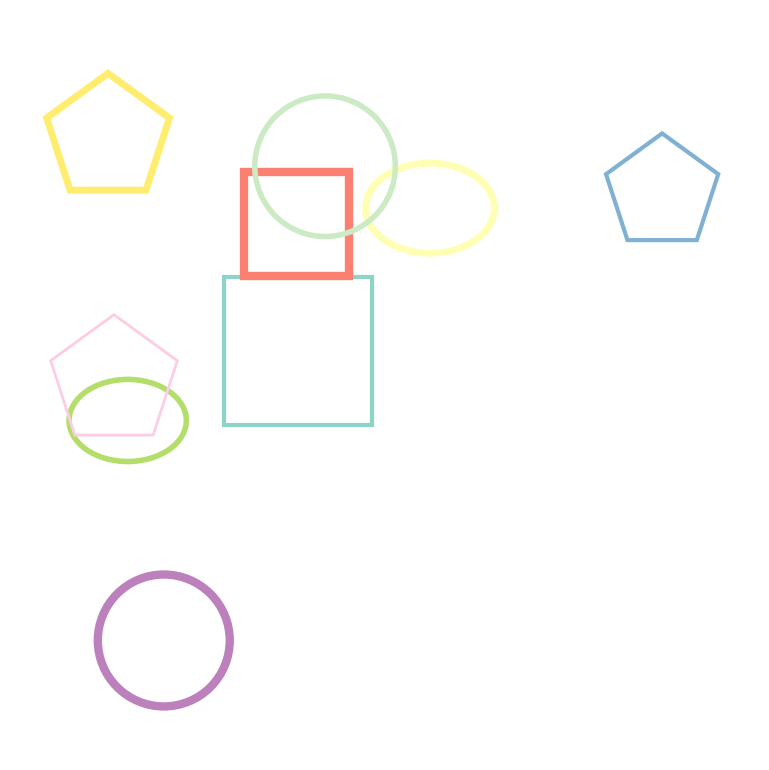[{"shape": "square", "thickness": 1.5, "radius": 0.48, "center": [0.387, 0.544]}, {"shape": "oval", "thickness": 2.5, "radius": 0.42, "center": [0.558, 0.73]}, {"shape": "square", "thickness": 3, "radius": 0.34, "center": [0.385, 0.709]}, {"shape": "pentagon", "thickness": 1.5, "radius": 0.38, "center": [0.86, 0.75]}, {"shape": "oval", "thickness": 2, "radius": 0.38, "center": [0.166, 0.454]}, {"shape": "pentagon", "thickness": 1, "radius": 0.43, "center": [0.148, 0.505]}, {"shape": "circle", "thickness": 3, "radius": 0.43, "center": [0.213, 0.168]}, {"shape": "circle", "thickness": 2, "radius": 0.46, "center": [0.422, 0.784]}, {"shape": "pentagon", "thickness": 2.5, "radius": 0.42, "center": [0.14, 0.821]}]